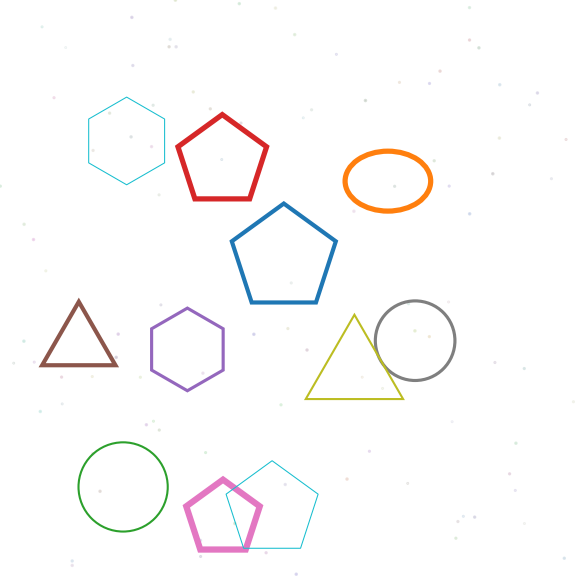[{"shape": "pentagon", "thickness": 2, "radius": 0.47, "center": [0.491, 0.552]}, {"shape": "oval", "thickness": 2.5, "radius": 0.37, "center": [0.672, 0.685]}, {"shape": "circle", "thickness": 1, "radius": 0.39, "center": [0.213, 0.156]}, {"shape": "pentagon", "thickness": 2.5, "radius": 0.4, "center": [0.385, 0.72]}, {"shape": "hexagon", "thickness": 1.5, "radius": 0.36, "center": [0.324, 0.394]}, {"shape": "triangle", "thickness": 2, "radius": 0.37, "center": [0.136, 0.403]}, {"shape": "pentagon", "thickness": 3, "radius": 0.33, "center": [0.386, 0.102]}, {"shape": "circle", "thickness": 1.5, "radius": 0.34, "center": [0.719, 0.409]}, {"shape": "triangle", "thickness": 1, "radius": 0.49, "center": [0.614, 0.357]}, {"shape": "pentagon", "thickness": 0.5, "radius": 0.42, "center": [0.471, 0.118]}, {"shape": "hexagon", "thickness": 0.5, "radius": 0.38, "center": [0.219, 0.755]}]